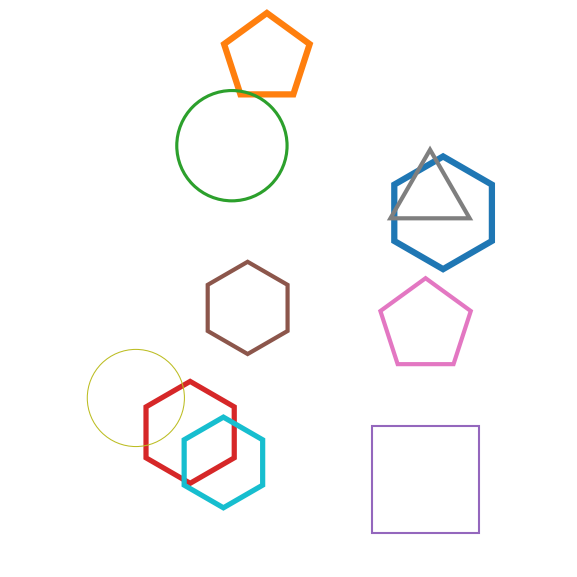[{"shape": "hexagon", "thickness": 3, "radius": 0.49, "center": [0.767, 0.631]}, {"shape": "pentagon", "thickness": 3, "radius": 0.39, "center": [0.462, 0.899]}, {"shape": "circle", "thickness": 1.5, "radius": 0.48, "center": [0.402, 0.747]}, {"shape": "hexagon", "thickness": 2.5, "radius": 0.44, "center": [0.329, 0.25]}, {"shape": "square", "thickness": 1, "radius": 0.46, "center": [0.737, 0.168]}, {"shape": "hexagon", "thickness": 2, "radius": 0.4, "center": [0.429, 0.466]}, {"shape": "pentagon", "thickness": 2, "radius": 0.41, "center": [0.737, 0.435]}, {"shape": "triangle", "thickness": 2, "radius": 0.4, "center": [0.745, 0.661]}, {"shape": "circle", "thickness": 0.5, "radius": 0.42, "center": [0.235, 0.31]}, {"shape": "hexagon", "thickness": 2.5, "radius": 0.39, "center": [0.387, 0.198]}]